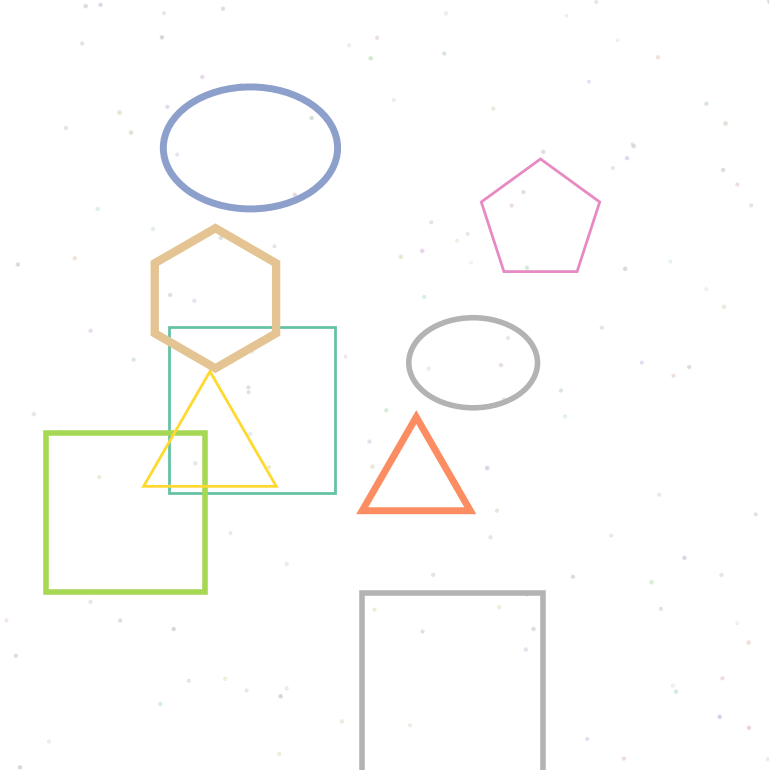[{"shape": "square", "thickness": 1, "radius": 0.54, "center": [0.327, 0.468]}, {"shape": "triangle", "thickness": 2.5, "radius": 0.41, "center": [0.541, 0.377]}, {"shape": "oval", "thickness": 2.5, "radius": 0.57, "center": [0.325, 0.808]}, {"shape": "pentagon", "thickness": 1, "radius": 0.4, "center": [0.702, 0.713]}, {"shape": "square", "thickness": 2, "radius": 0.52, "center": [0.163, 0.335]}, {"shape": "triangle", "thickness": 1, "radius": 0.5, "center": [0.273, 0.418]}, {"shape": "hexagon", "thickness": 3, "radius": 0.45, "center": [0.28, 0.613]}, {"shape": "oval", "thickness": 2, "radius": 0.42, "center": [0.614, 0.529]}, {"shape": "square", "thickness": 2, "radius": 0.59, "center": [0.588, 0.112]}]